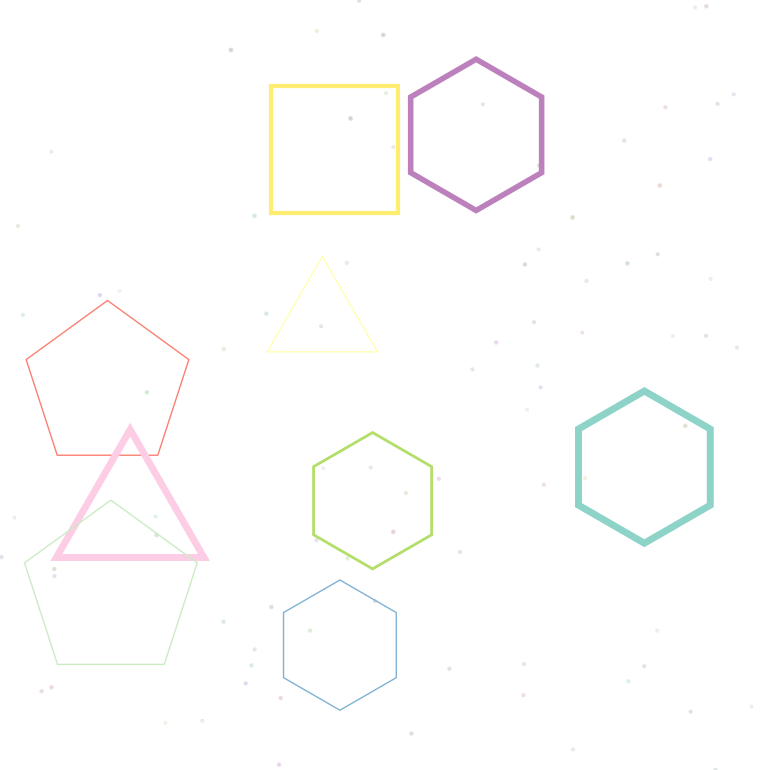[{"shape": "hexagon", "thickness": 2.5, "radius": 0.49, "center": [0.837, 0.393]}, {"shape": "triangle", "thickness": 0.5, "radius": 0.41, "center": [0.419, 0.584]}, {"shape": "pentagon", "thickness": 0.5, "radius": 0.56, "center": [0.14, 0.499]}, {"shape": "hexagon", "thickness": 0.5, "radius": 0.42, "center": [0.441, 0.162]}, {"shape": "hexagon", "thickness": 1, "radius": 0.44, "center": [0.484, 0.35]}, {"shape": "triangle", "thickness": 2.5, "radius": 0.55, "center": [0.169, 0.331]}, {"shape": "hexagon", "thickness": 2, "radius": 0.49, "center": [0.618, 0.825]}, {"shape": "pentagon", "thickness": 0.5, "radius": 0.59, "center": [0.144, 0.233]}, {"shape": "square", "thickness": 1.5, "radius": 0.41, "center": [0.434, 0.806]}]